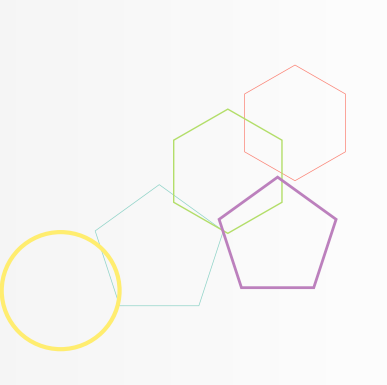[{"shape": "pentagon", "thickness": 0.5, "radius": 0.87, "center": [0.411, 0.347]}, {"shape": "hexagon", "thickness": 0.5, "radius": 0.75, "center": [0.761, 0.681]}, {"shape": "hexagon", "thickness": 1, "radius": 0.81, "center": [0.588, 0.555]}, {"shape": "pentagon", "thickness": 2, "radius": 0.79, "center": [0.716, 0.381]}, {"shape": "circle", "thickness": 3, "radius": 0.76, "center": [0.156, 0.245]}]